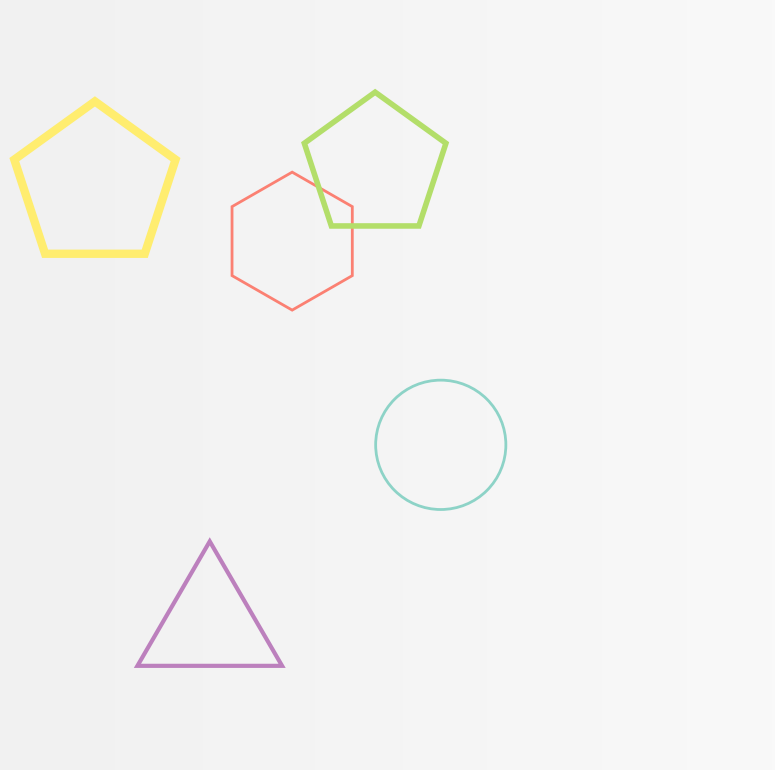[{"shape": "circle", "thickness": 1, "radius": 0.42, "center": [0.569, 0.422]}, {"shape": "hexagon", "thickness": 1, "radius": 0.45, "center": [0.377, 0.687]}, {"shape": "pentagon", "thickness": 2, "radius": 0.48, "center": [0.484, 0.784]}, {"shape": "triangle", "thickness": 1.5, "radius": 0.54, "center": [0.271, 0.189]}, {"shape": "pentagon", "thickness": 3, "radius": 0.55, "center": [0.122, 0.759]}]